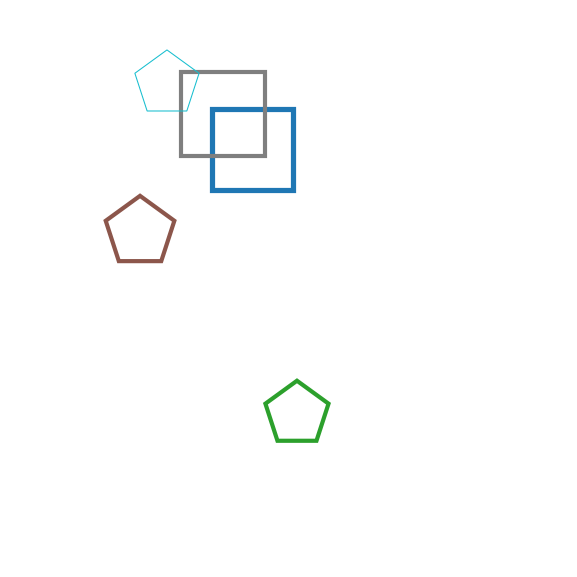[{"shape": "square", "thickness": 2.5, "radius": 0.35, "center": [0.437, 0.74]}, {"shape": "pentagon", "thickness": 2, "radius": 0.29, "center": [0.514, 0.282]}, {"shape": "pentagon", "thickness": 2, "radius": 0.31, "center": [0.242, 0.598]}, {"shape": "square", "thickness": 2, "radius": 0.36, "center": [0.387, 0.802]}, {"shape": "pentagon", "thickness": 0.5, "radius": 0.29, "center": [0.289, 0.854]}]